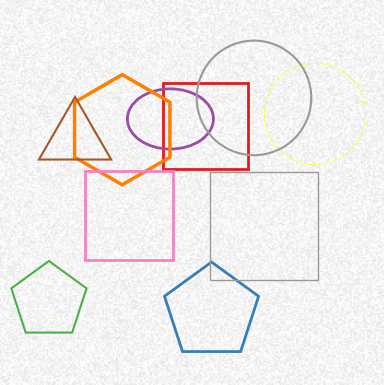[{"shape": "square", "thickness": 2, "radius": 0.56, "center": [0.534, 0.672]}, {"shape": "pentagon", "thickness": 2, "radius": 0.64, "center": [0.549, 0.191]}, {"shape": "pentagon", "thickness": 1.5, "radius": 0.51, "center": [0.127, 0.219]}, {"shape": "oval", "thickness": 2, "radius": 0.56, "center": [0.443, 0.691]}, {"shape": "hexagon", "thickness": 2.5, "radius": 0.71, "center": [0.318, 0.663]}, {"shape": "circle", "thickness": 0.5, "radius": 0.66, "center": [0.818, 0.704]}, {"shape": "triangle", "thickness": 1.5, "radius": 0.54, "center": [0.195, 0.64]}, {"shape": "square", "thickness": 2, "radius": 0.58, "center": [0.335, 0.44]}, {"shape": "square", "thickness": 1, "radius": 0.7, "center": [0.686, 0.413]}, {"shape": "circle", "thickness": 1.5, "radius": 0.74, "center": [0.66, 0.746]}]